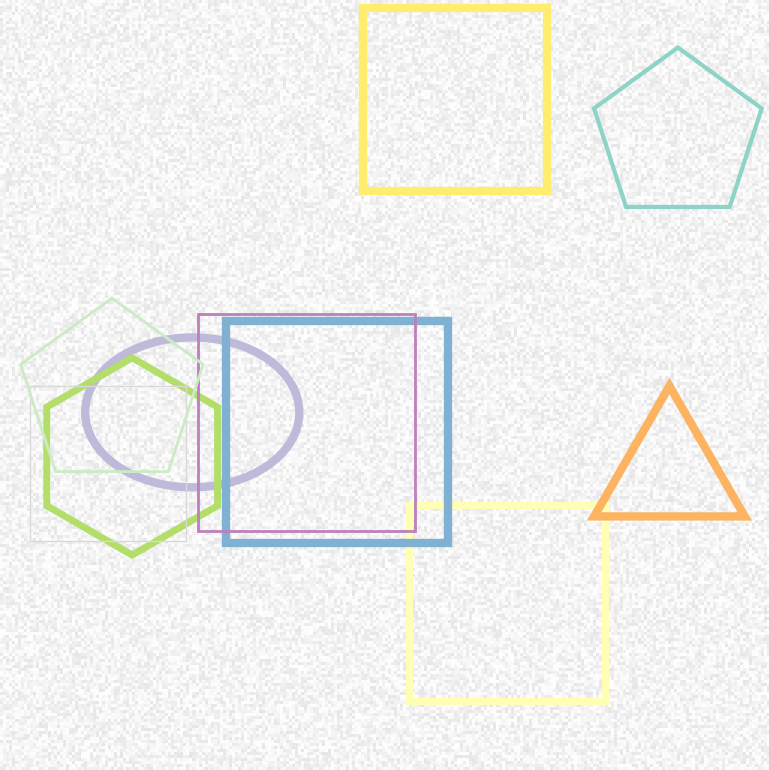[{"shape": "pentagon", "thickness": 1.5, "radius": 0.57, "center": [0.88, 0.824]}, {"shape": "square", "thickness": 2.5, "radius": 0.64, "center": [0.658, 0.217]}, {"shape": "oval", "thickness": 3, "radius": 0.7, "center": [0.25, 0.464]}, {"shape": "square", "thickness": 3, "radius": 0.72, "center": [0.438, 0.439]}, {"shape": "triangle", "thickness": 3, "radius": 0.56, "center": [0.869, 0.386]}, {"shape": "hexagon", "thickness": 2.5, "radius": 0.64, "center": [0.172, 0.407]}, {"shape": "square", "thickness": 0.5, "radius": 0.51, "center": [0.14, 0.398]}, {"shape": "square", "thickness": 1, "radius": 0.7, "center": [0.398, 0.451]}, {"shape": "pentagon", "thickness": 1, "radius": 0.62, "center": [0.145, 0.488]}, {"shape": "square", "thickness": 3, "radius": 0.6, "center": [0.591, 0.871]}]